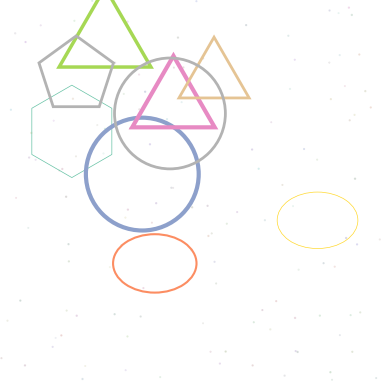[{"shape": "hexagon", "thickness": 0.5, "radius": 0.6, "center": [0.187, 0.659]}, {"shape": "oval", "thickness": 1.5, "radius": 0.54, "center": [0.402, 0.316]}, {"shape": "circle", "thickness": 3, "radius": 0.73, "center": [0.37, 0.548]}, {"shape": "triangle", "thickness": 3, "radius": 0.62, "center": [0.451, 0.731]}, {"shape": "triangle", "thickness": 2.5, "radius": 0.69, "center": [0.273, 0.895]}, {"shape": "oval", "thickness": 0.5, "radius": 0.52, "center": [0.825, 0.428]}, {"shape": "triangle", "thickness": 2, "radius": 0.53, "center": [0.556, 0.798]}, {"shape": "circle", "thickness": 2, "radius": 0.72, "center": [0.441, 0.705]}, {"shape": "pentagon", "thickness": 2, "radius": 0.51, "center": [0.198, 0.805]}]